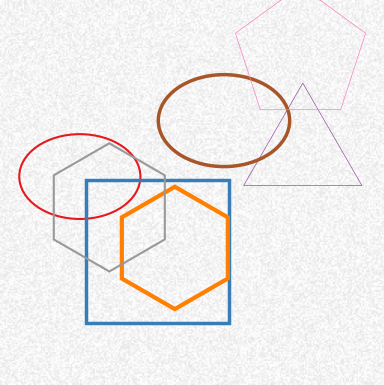[{"shape": "oval", "thickness": 1.5, "radius": 0.79, "center": [0.207, 0.541]}, {"shape": "square", "thickness": 2.5, "radius": 0.93, "center": [0.408, 0.348]}, {"shape": "triangle", "thickness": 0.5, "radius": 0.89, "center": [0.786, 0.607]}, {"shape": "hexagon", "thickness": 3, "radius": 0.79, "center": [0.454, 0.356]}, {"shape": "oval", "thickness": 2.5, "radius": 0.85, "center": [0.582, 0.687]}, {"shape": "pentagon", "thickness": 0.5, "radius": 0.89, "center": [0.781, 0.859]}, {"shape": "hexagon", "thickness": 1.5, "radius": 0.83, "center": [0.284, 0.461]}]